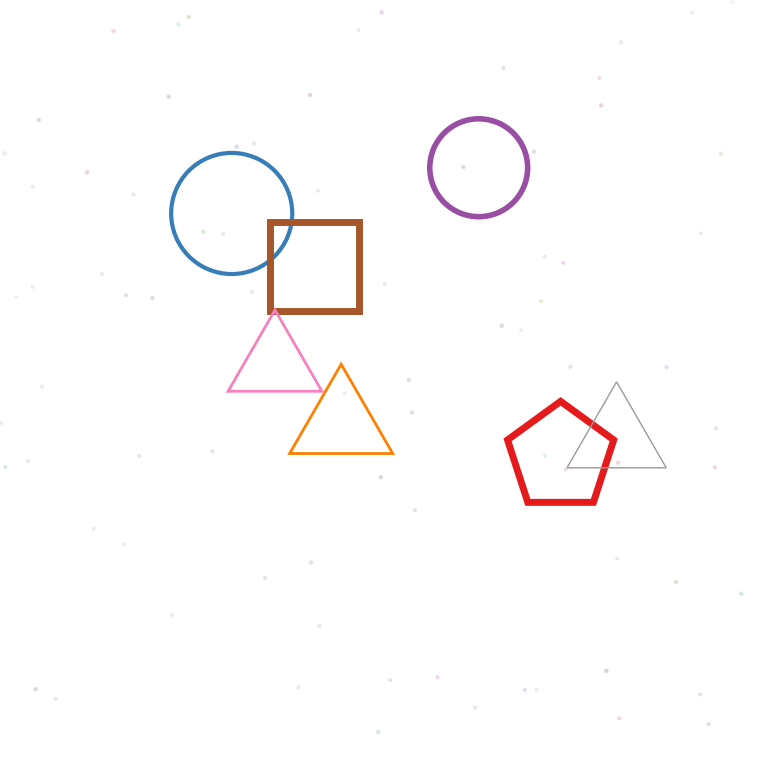[{"shape": "pentagon", "thickness": 2.5, "radius": 0.36, "center": [0.728, 0.406]}, {"shape": "circle", "thickness": 1.5, "radius": 0.39, "center": [0.301, 0.723]}, {"shape": "circle", "thickness": 2, "radius": 0.32, "center": [0.622, 0.782]}, {"shape": "triangle", "thickness": 1, "radius": 0.39, "center": [0.443, 0.45]}, {"shape": "square", "thickness": 2.5, "radius": 0.29, "center": [0.408, 0.654]}, {"shape": "triangle", "thickness": 1, "radius": 0.35, "center": [0.357, 0.527]}, {"shape": "triangle", "thickness": 0.5, "radius": 0.37, "center": [0.801, 0.43]}]